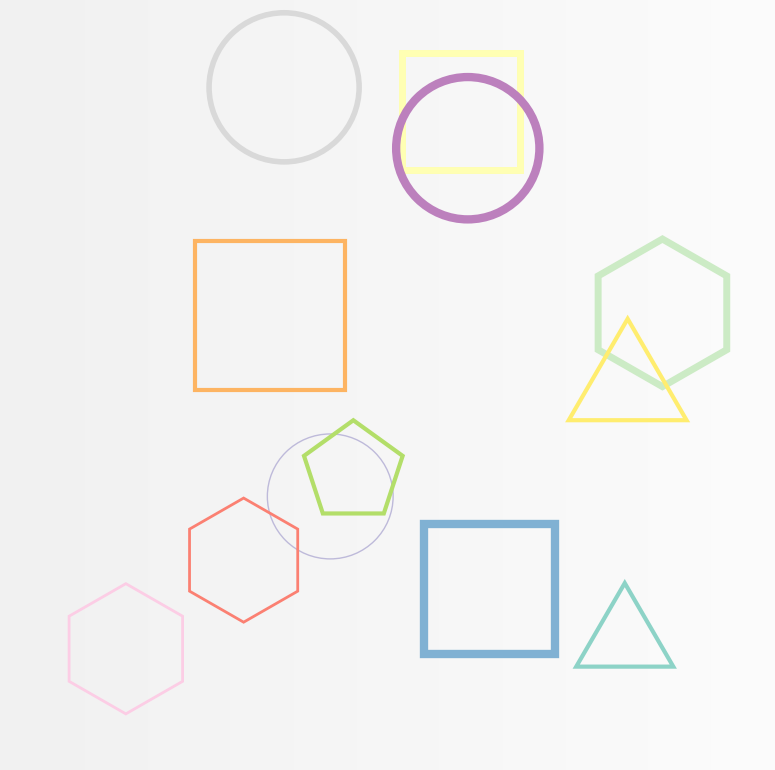[{"shape": "triangle", "thickness": 1.5, "radius": 0.36, "center": [0.806, 0.17]}, {"shape": "square", "thickness": 2.5, "radius": 0.38, "center": [0.595, 0.855]}, {"shape": "circle", "thickness": 0.5, "radius": 0.41, "center": [0.426, 0.355]}, {"shape": "hexagon", "thickness": 1, "radius": 0.4, "center": [0.314, 0.273]}, {"shape": "square", "thickness": 3, "radius": 0.42, "center": [0.632, 0.236]}, {"shape": "square", "thickness": 1.5, "radius": 0.48, "center": [0.349, 0.591]}, {"shape": "pentagon", "thickness": 1.5, "radius": 0.33, "center": [0.456, 0.387]}, {"shape": "hexagon", "thickness": 1, "radius": 0.42, "center": [0.162, 0.157]}, {"shape": "circle", "thickness": 2, "radius": 0.48, "center": [0.367, 0.887]}, {"shape": "circle", "thickness": 3, "radius": 0.46, "center": [0.604, 0.808]}, {"shape": "hexagon", "thickness": 2.5, "radius": 0.48, "center": [0.855, 0.594]}, {"shape": "triangle", "thickness": 1.5, "radius": 0.44, "center": [0.81, 0.498]}]